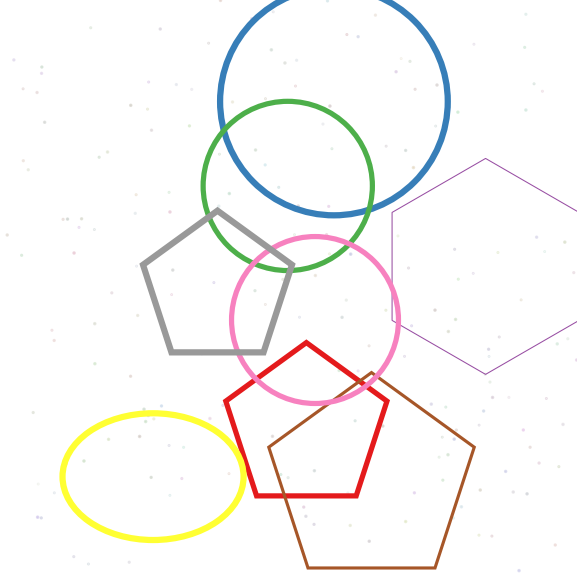[{"shape": "pentagon", "thickness": 2.5, "radius": 0.73, "center": [0.531, 0.259]}, {"shape": "circle", "thickness": 3, "radius": 0.99, "center": [0.578, 0.823]}, {"shape": "circle", "thickness": 2.5, "radius": 0.73, "center": [0.498, 0.677]}, {"shape": "hexagon", "thickness": 0.5, "radius": 0.93, "center": [0.841, 0.538]}, {"shape": "oval", "thickness": 3, "radius": 0.78, "center": [0.265, 0.174]}, {"shape": "pentagon", "thickness": 1.5, "radius": 0.94, "center": [0.643, 0.167]}, {"shape": "circle", "thickness": 2.5, "radius": 0.72, "center": [0.545, 0.445]}, {"shape": "pentagon", "thickness": 3, "radius": 0.68, "center": [0.377, 0.499]}]